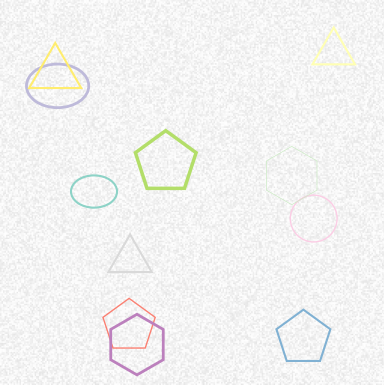[{"shape": "oval", "thickness": 1.5, "radius": 0.3, "center": [0.244, 0.503]}, {"shape": "triangle", "thickness": 1.5, "radius": 0.32, "center": [0.867, 0.865]}, {"shape": "oval", "thickness": 2, "radius": 0.4, "center": [0.15, 0.777]}, {"shape": "pentagon", "thickness": 1, "radius": 0.36, "center": [0.335, 0.154]}, {"shape": "pentagon", "thickness": 1.5, "radius": 0.37, "center": [0.788, 0.122]}, {"shape": "pentagon", "thickness": 2.5, "radius": 0.41, "center": [0.431, 0.578]}, {"shape": "circle", "thickness": 1, "radius": 0.3, "center": [0.815, 0.432]}, {"shape": "triangle", "thickness": 1.5, "radius": 0.32, "center": [0.338, 0.326]}, {"shape": "hexagon", "thickness": 2, "radius": 0.39, "center": [0.356, 0.105]}, {"shape": "hexagon", "thickness": 0.5, "radius": 0.38, "center": [0.758, 0.544]}, {"shape": "triangle", "thickness": 1.5, "radius": 0.39, "center": [0.143, 0.81]}]